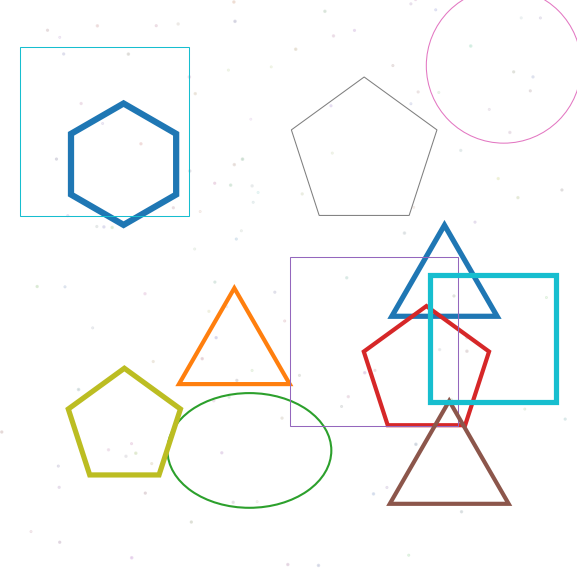[{"shape": "hexagon", "thickness": 3, "radius": 0.53, "center": [0.214, 0.715]}, {"shape": "triangle", "thickness": 2.5, "radius": 0.53, "center": [0.77, 0.504]}, {"shape": "triangle", "thickness": 2, "radius": 0.55, "center": [0.406, 0.389]}, {"shape": "oval", "thickness": 1, "radius": 0.71, "center": [0.432, 0.219]}, {"shape": "pentagon", "thickness": 2, "radius": 0.57, "center": [0.738, 0.355]}, {"shape": "square", "thickness": 0.5, "radius": 0.73, "center": [0.647, 0.408]}, {"shape": "triangle", "thickness": 2, "radius": 0.59, "center": [0.778, 0.186]}, {"shape": "circle", "thickness": 0.5, "radius": 0.67, "center": [0.872, 0.885]}, {"shape": "pentagon", "thickness": 0.5, "radius": 0.66, "center": [0.631, 0.733]}, {"shape": "pentagon", "thickness": 2.5, "radius": 0.51, "center": [0.215, 0.259]}, {"shape": "square", "thickness": 0.5, "radius": 0.73, "center": [0.18, 0.772]}, {"shape": "square", "thickness": 2.5, "radius": 0.55, "center": [0.854, 0.413]}]